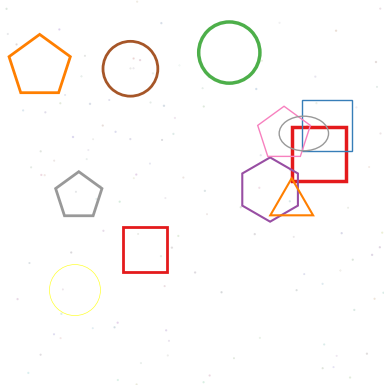[{"shape": "square", "thickness": 2, "radius": 0.29, "center": [0.377, 0.352]}, {"shape": "square", "thickness": 2.5, "radius": 0.35, "center": [0.829, 0.6]}, {"shape": "square", "thickness": 1, "radius": 0.33, "center": [0.849, 0.674]}, {"shape": "circle", "thickness": 2.5, "radius": 0.4, "center": [0.596, 0.863]}, {"shape": "hexagon", "thickness": 1.5, "radius": 0.42, "center": [0.702, 0.508]}, {"shape": "triangle", "thickness": 1.5, "radius": 0.32, "center": [0.758, 0.473]}, {"shape": "pentagon", "thickness": 2, "radius": 0.42, "center": [0.103, 0.827]}, {"shape": "circle", "thickness": 0.5, "radius": 0.33, "center": [0.195, 0.247]}, {"shape": "circle", "thickness": 2, "radius": 0.36, "center": [0.339, 0.821]}, {"shape": "pentagon", "thickness": 1, "radius": 0.36, "center": [0.738, 0.652]}, {"shape": "oval", "thickness": 1, "radius": 0.32, "center": [0.789, 0.653]}, {"shape": "pentagon", "thickness": 2, "radius": 0.32, "center": [0.205, 0.491]}]